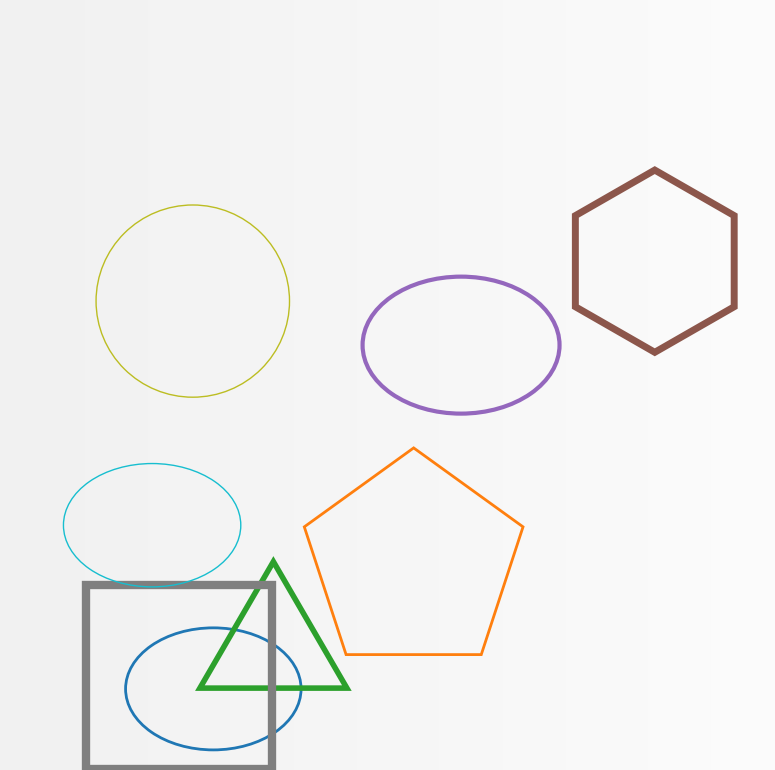[{"shape": "oval", "thickness": 1, "radius": 0.57, "center": [0.275, 0.105]}, {"shape": "pentagon", "thickness": 1, "radius": 0.74, "center": [0.534, 0.27]}, {"shape": "triangle", "thickness": 2, "radius": 0.55, "center": [0.353, 0.161]}, {"shape": "oval", "thickness": 1.5, "radius": 0.64, "center": [0.595, 0.552]}, {"shape": "hexagon", "thickness": 2.5, "radius": 0.59, "center": [0.845, 0.661]}, {"shape": "square", "thickness": 3, "radius": 0.6, "center": [0.231, 0.121]}, {"shape": "circle", "thickness": 0.5, "radius": 0.62, "center": [0.249, 0.609]}, {"shape": "oval", "thickness": 0.5, "radius": 0.57, "center": [0.196, 0.318]}]